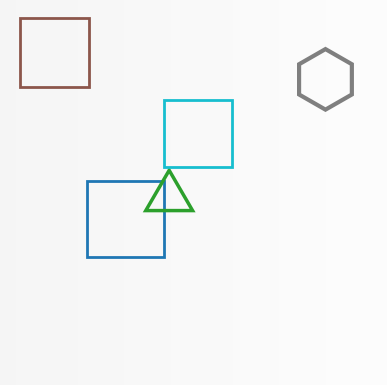[{"shape": "square", "thickness": 2, "radius": 0.5, "center": [0.324, 0.431]}, {"shape": "triangle", "thickness": 2.5, "radius": 0.35, "center": [0.437, 0.488]}, {"shape": "square", "thickness": 2, "radius": 0.45, "center": [0.141, 0.864]}, {"shape": "hexagon", "thickness": 3, "radius": 0.39, "center": [0.84, 0.794]}, {"shape": "square", "thickness": 2, "radius": 0.44, "center": [0.511, 0.653]}]